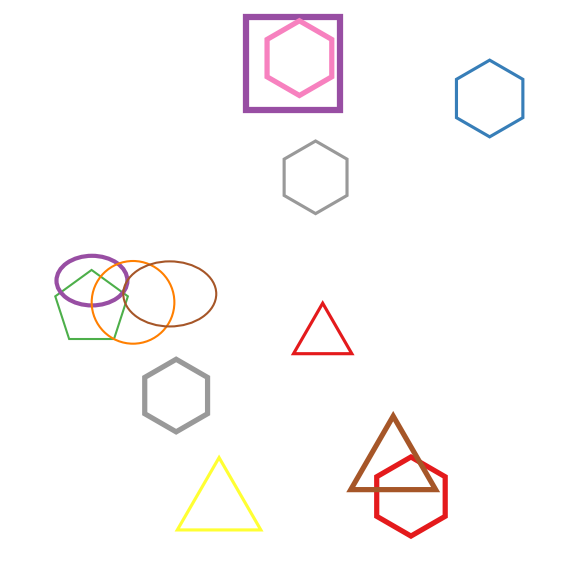[{"shape": "triangle", "thickness": 1.5, "radius": 0.29, "center": [0.559, 0.416]}, {"shape": "hexagon", "thickness": 2.5, "radius": 0.34, "center": [0.712, 0.139]}, {"shape": "hexagon", "thickness": 1.5, "radius": 0.33, "center": [0.848, 0.829]}, {"shape": "pentagon", "thickness": 1, "radius": 0.33, "center": [0.159, 0.466]}, {"shape": "square", "thickness": 3, "radius": 0.4, "center": [0.507, 0.89]}, {"shape": "oval", "thickness": 2, "radius": 0.31, "center": [0.159, 0.513]}, {"shape": "circle", "thickness": 1, "radius": 0.36, "center": [0.23, 0.476]}, {"shape": "triangle", "thickness": 1.5, "radius": 0.42, "center": [0.379, 0.123]}, {"shape": "triangle", "thickness": 2.5, "radius": 0.42, "center": [0.681, 0.194]}, {"shape": "oval", "thickness": 1, "radius": 0.4, "center": [0.294, 0.49]}, {"shape": "hexagon", "thickness": 2.5, "radius": 0.32, "center": [0.518, 0.898]}, {"shape": "hexagon", "thickness": 2.5, "radius": 0.31, "center": [0.305, 0.314]}, {"shape": "hexagon", "thickness": 1.5, "radius": 0.31, "center": [0.546, 0.692]}]